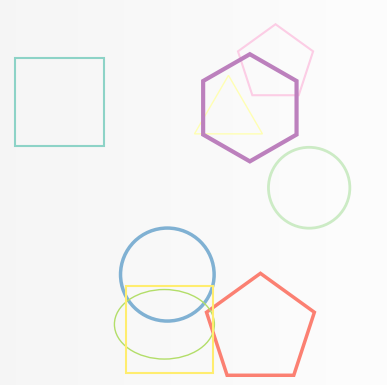[{"shape": "square", "thickness": 1.5, "radius": 0.57, "center": [0.154, 0.734]}, {"shape": "triangle", "thickness": 1, "radius": 0.51, "center": [0.59, 0.703]}, {"shape": "pentagon", "thickness": 2.5, "radius": 0.73, "center": [0.672, 0.144]}, {"shape": "circle", "thickness": 2.5, "radius": 0.6, "center": [0.432, 0.287]}, {"shape": "oval", "thickness": 1, "radius": 0.65, "center": [0.424, 0.158]}, {"shape": "pentagon", "thickness": 1.5, "radius": 0.51, "center": [0.711, 0.835]}, {"shape": "hexagon", "thickness": 3, "radius": 0.7, "center": [0.645, 0.72]}, {"shape": "circle", "thickness": 2, "radius": 0.53, "center": [0.798, 0.512]}, {"shape": "square", "thickness": 1.5, "radius": 0.56, "center": [0.437, 0.145]}]